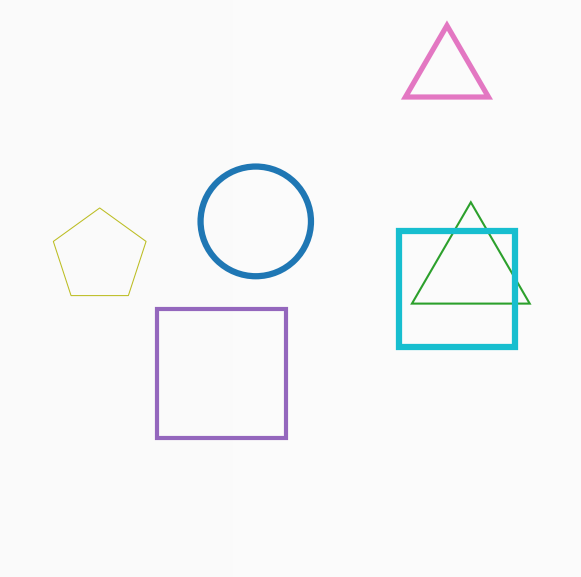[{"shape": "circle", "thickness": 3, "radius": 0.47, "center": [0.44, 0.616]}, {"shape": "triangle", "thickness": 1, "radius": 0.58, "center": [0.81, 0.532]}, {"shape": "square", "thickness": 2, "radius": 0.56, "center": [0.381, 0.352]}, {"shape": "triangle", "thickness": 2.5, "radius": 0.41, "center": [0.769, 0.872]}, {"shape": "pentagon", "thickness": 0.5, "radius": 0.42, "center": [0.172, 0.555]}, {"shape": "square", "thickness": 3, "radius": 0.5, "center": [0.786, 0.499]}]